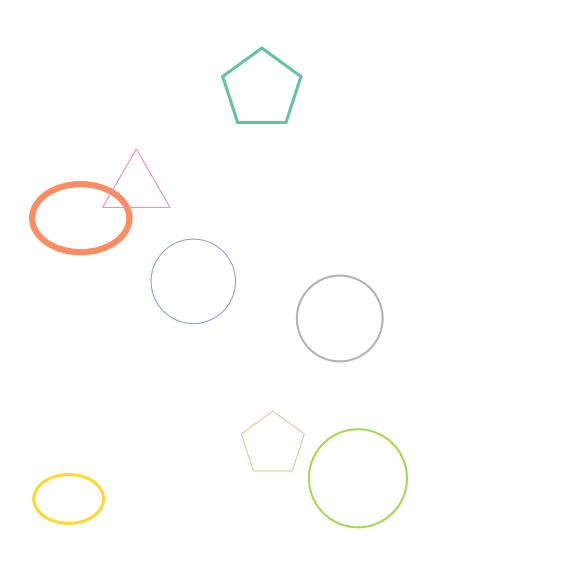[{"shape": "pentagon", "thickness": 1.5, "radius": 0.36, "center": [0.453, 0.845]}, {"shape": "oval", "thickness": 3, "radius": 0.42, "center": [0.14, 0.621]}, {"shape": "circle", "thickness": 0.5, "radius": 0.37, "center": [0.335, 0.512]}, {"shape": "triangle", "thickness": 0.5, "radius": 0.34, "center": [0.236, 0.674]}, {"shape": "circle", "thickness": 1, "radius": 0.42, "center": [0.62, 0.171]}, {"shape": "oval", "thickness": 1.5, "radius": 0.3, "center": [0.119, 0.135]}, {"shape": "pentagon", "thickness": 0.5, "radius": 0.29, "center": [0.472, 0.23]}, {"shape": "circle", "thickness": 1, "radius": 0.37, "center": [0.588, 0.448]}]